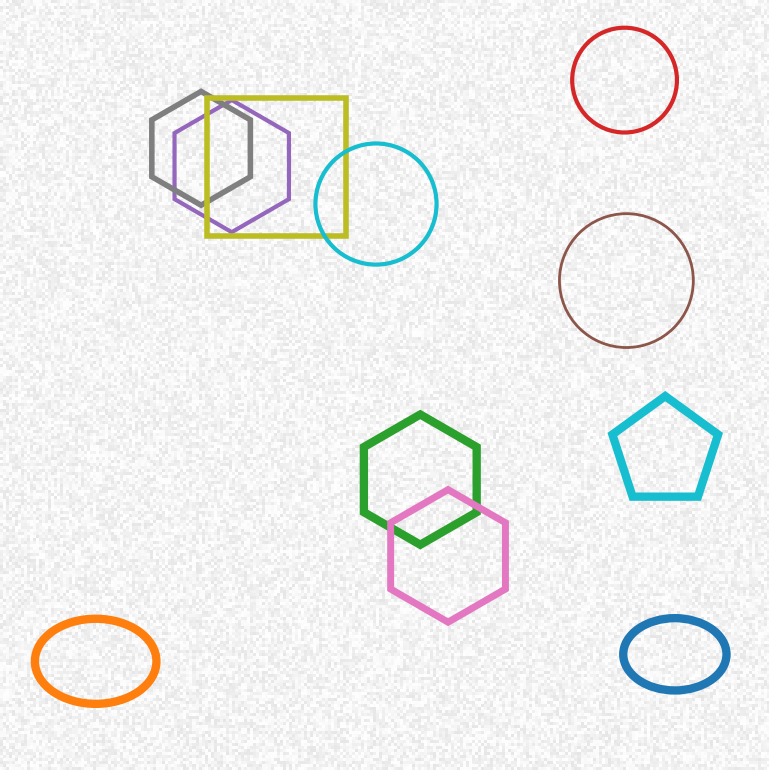[{"shape": "oval", "thickness": 3, "radius": 0.34, "center": [0.876, 0.15]}, {"shape": "oval", "thickness": 3, "radius": 0.39, "center": [0.124, 0.141]}, {"shape": "hexagon", "thickness": 3, "radius": 0.42, "center": [0.546, 0.377]}, {"shape": "circle", "thickness": 1.5, "radius": 0.34, "center": [0.811, 0.896]}, {"shape": "hexagon", "thickness": 1.5, "radius": 0.43, "center": [0.301, 0.784]}, {"shape": "circle", "thickness": 1, "radius": 0.43, "center": [0.813, 0.636]}, {"shape": "hexagon", "thickness": 2.5, "radius": 0.43, "center": [0.582, 0.278]}, {"shape": "hexagon", "thickness": 2, "radius": 0.37, "center": [0.261, 0.807]}, {"shape": "square", "thickness": 2, "radius": 0.45, "center": [0.359, 0.783]}, {"shape": "pentagon", "thickness": 3, "radius": 0.36, "center": [0.864, 0.413]}, {"shape": "circle", "thickness": 1.5, "radius": 0.39, "center": [0.488, 0.735]}]